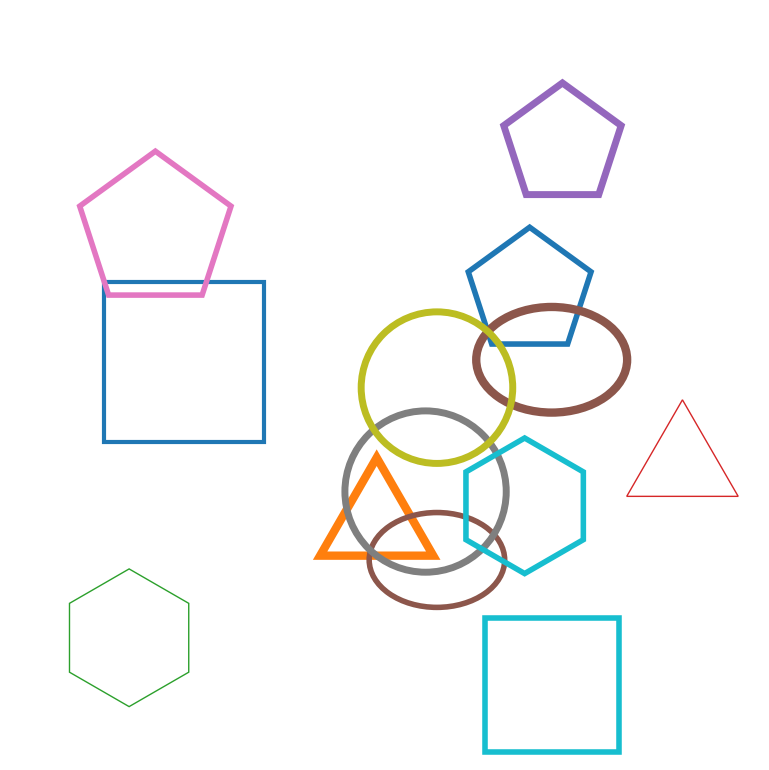[{"shape": "square", "thickness": 1.5, "radius": 0.52, "center": [0.239, 0.53]}, {"shape": "pentagon", "thickness": 2, "radius": 0.42, "center": [0.688, 0.621]}, {"shape": "triangle", "thickness": 3, "radius": 0.42, "center": [0.489, 0.321]}, {"shape": "hexagon", "thickness": 0.5, "radius": 0.45, "center": [0.168, 0.172]}, {"shape": "triangle", "thickness": 0.5, "radius": 0.42, "center": [0.886, 0.397]}, {"shape": "pentagon", "thickness": 2.5, "radius": 0.4, "center": [0.73, 0.812]}, {"shape": "oval", "thickness": 2, "radius": 0.44, "center": [0.567, 0.273]}, {"shape": "oval", "thickness": 3, "radius": 0.49, "center": [0.716, 0.533]}, {"shape": "pentagon", "thickness": 2, "radius": 0.52, "center": [0.202, 0.7]}, {"shape": "circle", "thickness": 2.5, "radius": 0.52, "center": [0.553, 0.362]}, {"shape": "circle", "thickness": 2.5, "radius": 0.49, "center": [0.567, 0.497]}, {"shape": "square", "thickness": 2, "radius": 0.44, "center": [0.717, 0.11]}, {"shape": "hexagon", "thickness": 2, "radius": 0.44, "center": [0.681, 0.343]}]